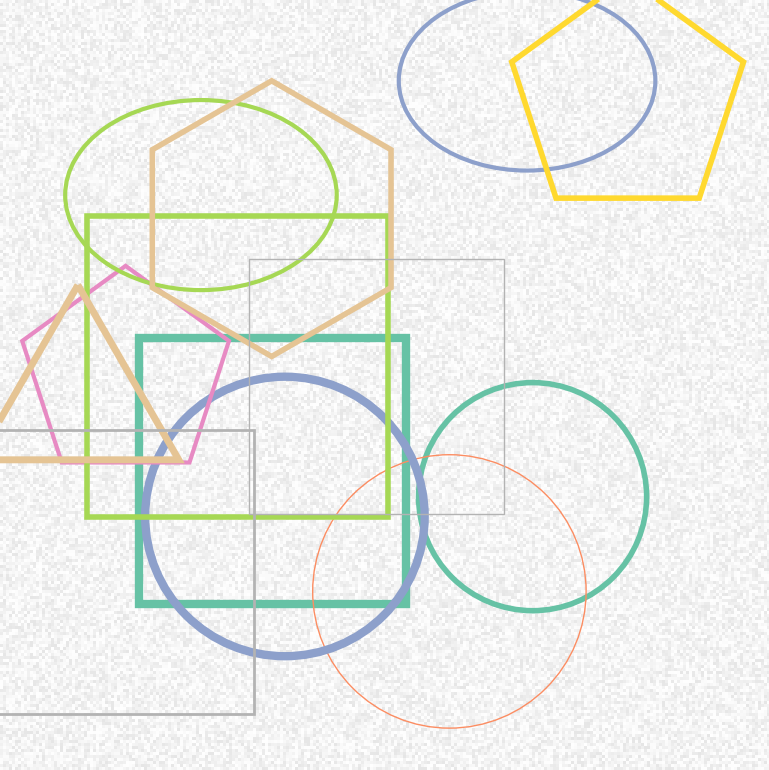[{"shape": "square", "thickness": 3, "radius": 0.87, "center": [0.354, 0.388]}, {"shape": "circle", "thickness": 2, "radius": 0.74, "center": [0.692, 0.355]}, {"shape": "circle", "thickness": 0.5, "radius": 0.89, "center": [0.584, 0.232]}, {"shape": "oval", "thickness": 1.5, "radius": 0.83, "center": [0.684, 0.895]}, {"shape": "circle", "thickness": 3, "radius": 0.91, "center": [0.37, 0.329]}, {"shape": "pentagon", "thickness": 1.5, "radius": 0.71, "center": [0.163, 0.514]}, {"shape": "oval", "thickness": 1.5, "radius": 0.88, "center": [0.261, 0.747]}, {"shape": "square", "thickness": 2, "radius": 0.98, "center": [0.308, 0.524]}, {"shape": "pentagon", "thickness": 2, "radius": 0.79, "center": [0.815, 0.871]}, {"shape": "hexagon", "thickness": 2, "radius": 0.9, "center": [0.353, 0.716]}, {"shape": "triangle", "thickness": 2.5, "radius": 0.76, "center": [0.101, 0.479]}, {"shape": "square", "thickness": 0.5, "radius": 0.83, "center": [0.489, 0.498]}, {"shape": "square", "thickness": 1, "radius": 0.92, "center": [0.146, 0.258]}]